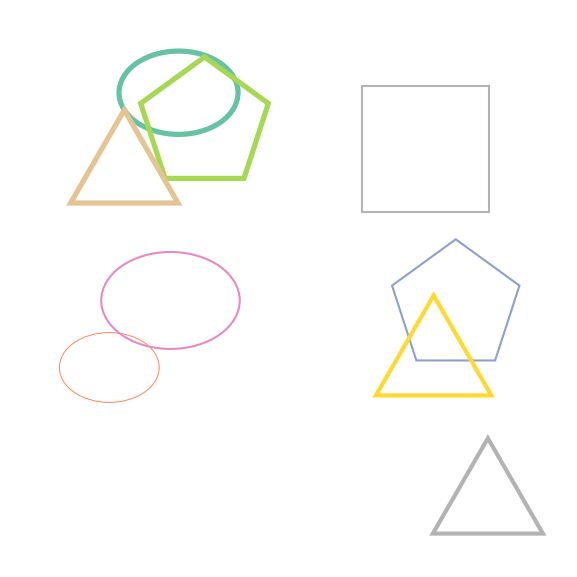[{"shape": "oval", "thickness": 2.5, "radius": 0.52, "center": [0.309, 0.839]}, {"shape": "oval", "thickness": 0.5, "radius": 0.43, "center": [0.189, 0.363]}, {"shape": "pentagon", "thickness": 1, "radius": 0.58, "center": [0.789, 0.469]}, {"shape": "oval", "thickness": 1, "radius": 0.6, "center": [0.295, 0.479]}, {"shape": "pentagon", "thickness": 2.5, "radius": 0.58, "center": [0.354, 0.784]}, {"shape": "triangle", "thickness": 2, "radius": 0.58, "center": [0.751, 0.372]}, {"shape": "triangle", "thickness": 2.5, "radius": 0.54, "center": [0.215, 0.701]}, {"shape": "square", "thickness": 1, "radius": 0.55, "center": [0.737, 0.741]}, {"shape": "triangle", "thickness": 2, "radius": 0.55, "center": [0.845, 0.13]}]